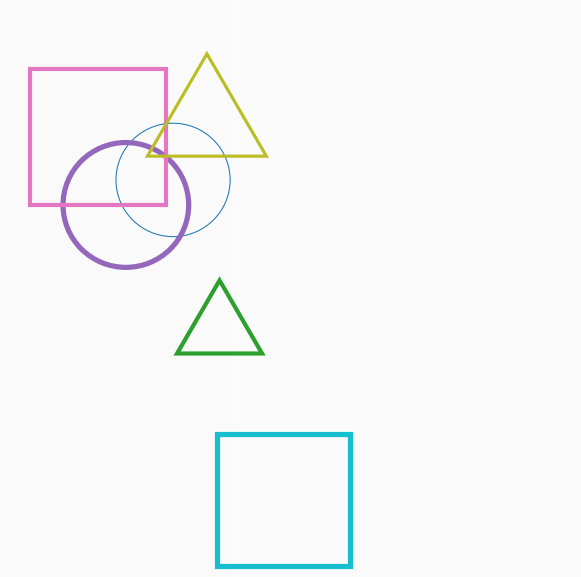[{"shape": "circle", "thickness": 0.5, "radius": 0.49, "center": [0.298, 0.688]}, {"shape": "triangle", "thickness": 2, "radius": 0.42, "center": [0.378, 0.429]}, {"shape": "circle", "thickness": 2.5, "radius": 0.54, "center": [0.217, 0.644]}, {"shape": "square", "thickness": 2, "radius": 0.59, "center": [0.168, 0.762]}, {"shape": "triangle", "thickness": 1.5, "radius": 0.59, "center": [0.356, 0.788]}, {"shape": "square", "thickness": 2.5, "radius": 0.57, "center": [0.488, 0.133]}]